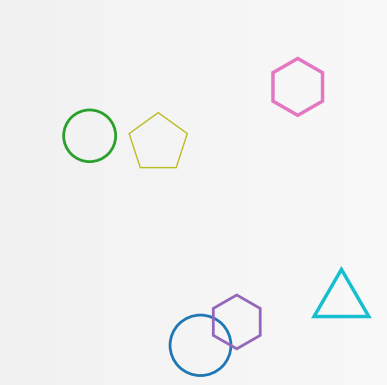[{"shape": "circle", "thickness": 2, "radius": 0.39, "center": [0.517, 0.103]}, {"shape": "circle", "thickness": 2, "radius": 0.34, "center": [0.231, 0.647]}, {"shape": "hexagon", "thickness": 2, "radius": 0.35, "center": [0.611, 0.164]}, {"shape": "hexagon", "thickness": 2.5, "radius": 0.37, "center": [0.768, 0.774]}, {"shape": "pentagon", "thickness": 1, "radius": 0.39, "center": [0.408, 0.629]}, {"shape": "triangle", "thickness": 2.5, "radius": 0.41, "center": [0.881, 0.219]}]